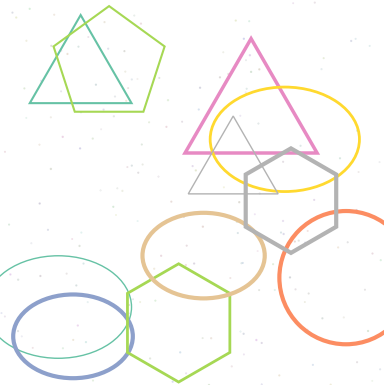[{"shape": "oval", "thickness": 1, "radius": 0.95, "center": [0.151, 0.203]}, {"shape": "triangle", "thickness": 1.5, "radius": 0.76, "center": [0.209, 0.808]}, {"shape": "circle", "thickness": 3, "radius": 0.87, "center": [0.899, 0.279]}, {"shape": "oval", "thickness": 3, "radius": 0.78, "center": [0.19, 0.126]}, {"shape": "triangle", "thickness": 2.5, "radius": 0.99, "center": [0.652, 0.702]}, {"shape": "pentagon", "thickness": 1.5, "radius": 0.76, "center": [0.283, 0.832]}, {"shape": "hexagon", "thickness": 2, "radius": 0.77, "center": [0.464, 0.161]}, {"shape": "oval", "thickness": 2, "radius": 0.97, "center": [0.74, 0.638]}, {"shape": "oval", "thickness": 3, "radius": 0.79, "center": [0.529, 0.336]}, {"shape": "hexagon", "thickness": 3, "radius": 0.68, "center": [0.756, 0.479]}, {"shape": "triangle", "thickness": 1, "radius": 0.67, "center": [0.606, 0.564]}]